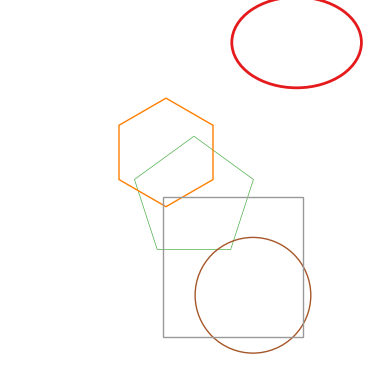[{"shape": "oval", "thickness": 2, "radius": 0.84, "center": [0.77, 0.89]}, {"shape": "pentagon", "thickness": 0.5, "radius": 0.81, "center": [0.504, 0.484]}, {"shape": "hexagon", "thickness": 1, "radius": 0.7, "center": [0.431, 0.604]}, {"shape": "circle", "thickness": 1, "radius": 0.75, "center": [0.657, 0.233]}, {"shape": "square", "thickness": 1, "radius": 0.91, "center": [0.605, 0.306]}]